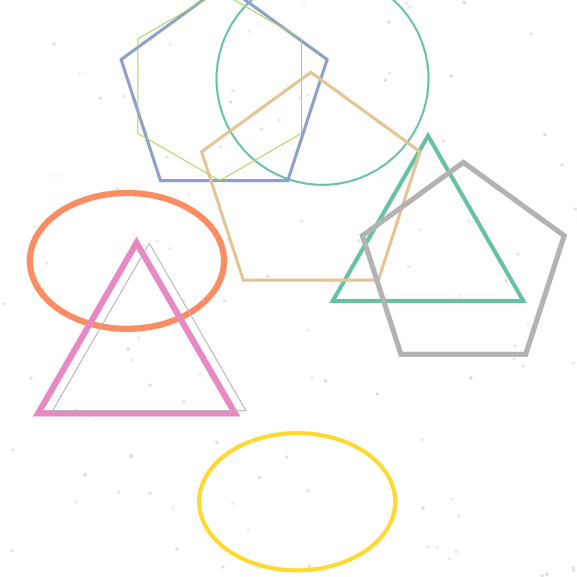[{"shape": "circle", "thickness": 1, "radius": 0.92, "center": [0.558, 0.863]}, {"shape": "triangle", "thickness": 2, "radius": 0.95, "center": [0.741, 0.573]}, {"shape": "oval", "thickness": 3, "radius": 0.84, "center": [0.22, 0.547]}, {"shape": "pentagon", "thickness": 1.5, "radius": 0.94, "center": [0.388, 0.838]}, {"shape": "triangle", "thickness": 3, "radius": 0.98, "center": [0.236, 0.382]}, {"shape": "hexagon", "thickness": 0.5, "radius": 0.82, "center": [0.38, 0.85]}, {"shape": "oval", "thickness": 2, "radius": 0.85, "center": [0.515, 0.13]}, {"shape": "pentagon", "thickness": 1.5, "radius": 0.99, "center": [0.538, 0.675]}, {"shape": "pentagon", "thickness": 2.5, "radius": 0.92, "center": [0.802, 0.534]}, {"shape": "triangle", "thickness": 0.5, "radius": 0.97, "center": [0.259, 0.385]}]